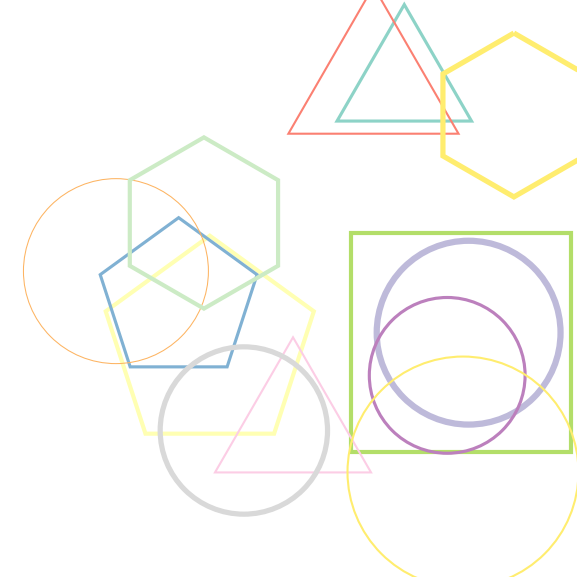[{"shape": "triangle", "thickness": 1.5, "radius": 0.67, "center": [0.7, 0.857]}, {"shape": "pentagon", "thickness": 2, "radius": 0.95, "center": [0.363, 0.401]}, {"shape": "circle", "thickness": 3, "radius": 0.8, "center": [0.811, 0.423]}, {"shape": "triangle", "thickness": 1, "radius": 0.85, "center": [0.647, 0.853]}, {"shape": "pentagon", "thickness": 1.5, "radius": 0.71, "center": [0.309, 0.479]}, {"shape": "circle", "thickness": 0.5, "radius": 0.8, "center": [0.201, 0.53]}, {"shape": "square", "thickness": 2, "radius": 0.95, "center": [0.798, 0.406]}, {"shape": "triangle", "thickness": 1, "radius": 0.78, "center": [0.507, 0.259]}, {"shape": "circle", "thickness": 2.5, "radius": 0.72, "center": [0.422, 0.254]}, {"shape": "circle", "thickness": 1.5, "radius": 0.67, "center": [0.774, 0.349]}, {"shape": "hexagon", "thickness": 2, "radius": 0.74, "center": [0.353, 0.613]}, {"shape": "hexagon", "thickness": 2.5, "radius": 0.71, "center": [0.89, 0.8]}, {"shape": "circle", "thickness": 1, "radius": 1.0, "center": [0.802, 0.182]}]